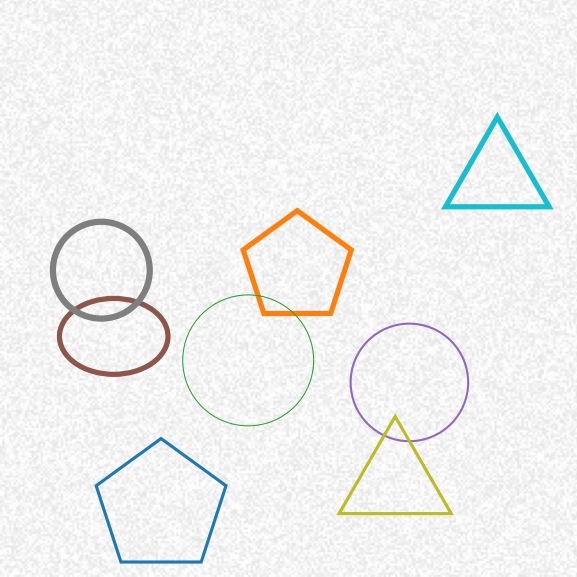[{"shape": "pentagon", "thickness": 1.5, "radius": 0.59, "center": [0.279, 0.122]}, {"shape": "pentagon", "thickness": 2.5, "radius": 0.49, "center": [0.515, 0.536]}, {"shape": "circle", "thickness": 0.5, "radius": 0.57, "center": [0.43, 0.375]}, {"shape": "circle", "thickness": 1, "radius": 0.51, "center": [0.709, 0.337]}, {"shape": "oval", "thickness": 2.5, "radius": 0.47, "center": [0.197, 0.417]}, {"shape": "circle", "thickness": 3, "radius": 0.42, "center": [0.175, 0.531]}, {"shape": "triangle", "thickness": 1.5, "radius": 0.56, "center": [0.684, 0.166]}, {"shape": "triangle", "thickness": 2.5, "radius": 0.52, "center": [0.861, 0.693]}]